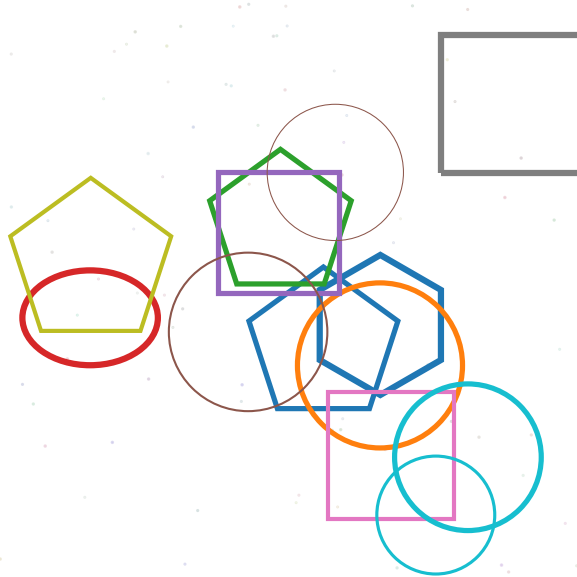[{"shape": "hexagon", "thickness": 3, "radius": 0.61, "center": [0.659, 0.436]}, {"shape": "pentagon", "thickness": 2.5, "radius": 0.68, "center": [0.56, 0.401]}, {"shape": "circle", "thickness": 2.5, "radius": 0.71, "center": [0.658, 0.366]}, {"shape": "pentagon", "thickness": 2.5, "radius": 0.64, "center": [0.486, 0.612]}, {"shape": "oval", "thickness": 3, "radius": 0.59, "center": [0.156, 0.449]}, {"shape": "square", "thickness": 2.5, "radius": 0.53, "center": [0.482, 0.596]}, {"shape": "circle", "thickness": 1, "radius": 0.69, "center": [0.43, 0.424]}, {"shape": "circle", "thickness": 0.5, "radius": 0.59, "center": [0.581, 0.701]}, {"shape": "square", "thickness": 2, "radius": 0.55, "center": [0.677, 0.21]}, {"shape": "square", "thickness": 3, "radius": 0.6, "center": [0.883, 0.819]}, {"shape": "pentagon", "thickness": 2, "radius": 0.73, "center": [0.157, 0.545]}, {"shape": "circle", "thickness": 2.5, "radius": 0.63, "center": [0.81, 0.207]}, {"shape": "circle", "thickness": 1.5, "radius": 0.51, "center": [0.755, 0.107]}]